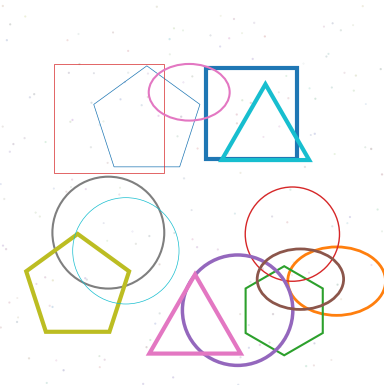[{"shape": "pentagon", "thickness": 0.5, "radius": 0.73, "center": [0.381, 0.684]}, {"shape": "square", "thickness": 3, "radius": 0.59, "center": [0.655, 0.705]}, {"shape": "oval", "thickness": 2, "radius": 0.63, "center": [0.874, 0.27]}, {"shape": "hexagon", "thickness": 1.5, "radius": 0.58, "center": [0.738, 0.193]}, {"shape": "square", "thickness": 0.5, "radius": 0.71, "center": [0.283, 0.692]}, {"shape": "circle", "thickness": 1, "radius": 0.61, "center": [0.759, 0.392]}, {"shape": "circle", "thickness": 2.5, "radius": 0.72, "center": [0.617, 0.194]}, {"shape": "oval", "thickness": 2, "radius": 0.56, "center": [0.78, 0.275]}, {"shape": "triangle", "thickness": 3, "radius": 0.68, "center": [0.507, 0.15]}, {"shape": "oval", "thickness": 1.5, "radius": 0.53, "center": [0.491, 0.76]}, {"shape": "circle", "thickness": 1.5, "radius": 0.73, "center": [0.281, 0.396]}, {"shape": "pentagon", "thickness": 3, "radius": 0.7, "center": [0.202, 0.252]}, {"shape": "triangle", "thickness": 3, "radius": 0.66, "center": [0.689, 0.65]}, {"shape": "circle", "thickness": 0.5, "radius": 0.69, "center": [0.327, 0.348]}]